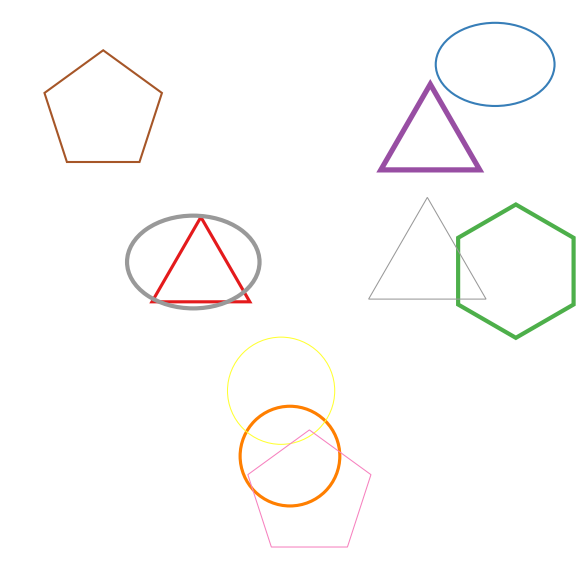[{"shape": "triangle", "thickness": 1.5, "radius": 0.49, "center": [0.348, 0.525]}, {"shape": "oval", "thickness": 1, "radius": 0.51, "center": [0.857, 0.888]}, {"shape": "hexagon", "thickness": 2, "radius": 0.58, "center": [0.893, 0.53]}, {"shape": "triangle", "thickness": 2.5, "radius": 0.49, "center": [0.745, 0.754]}, {"shape": "circle", "thickness": 1.5, "radius": 0.43, "center": [0.502, 0.209]}, {"shape": "circle", "thickness": 0.5, "radius": 0.46, "center": [0.487, 0.323]}, {"shape": "pentagon", "thickness": 1, "radius": 0.53, "center": [0.179, 0.805]}, {"shape": "pentagon", "thickness": 0.5, "radius": 0.56, "center": [0.536, 0.143]}, {"shape": "triangle", "thickness": 0.5, "radius": 0.59, "center": [0.74, 0.54]}, {"shape": "oval", "thickness": 2, "radius": 0.57, "center": [0.335, 0.545]}]